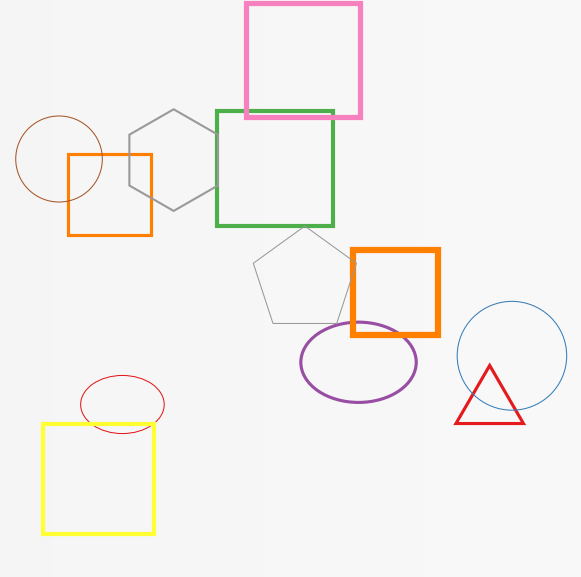[{"shape": "triangle", "thickness": 1.5, "radius": 0.34, "center": [0.842, 0.299]}, {"shape": "oval", "thickness": 0.5, "radius": 0.36, "center": [0.211, 0.299]}, {"shape": "circle", "thickness": 0.5, "radius": 0.47, "center": [0.881, 0.383]}, {"shape": "square", "thickness": 2, "radius": 0.5, "center": [0.474, 0.708]}, {"shape": "oval", "thickness": 1.5, "radius": 0.5, "center": [0.617, 0.372]}, {"shape": "square", "thickness": 1.5, "radius": 0.35, "center": [0.189, 0.662]}, {"shape": "square", "thickness": 3, "radius": 0.37, "center": [0.68, 0.493]}, {"shape": "square", "thickness": 2, "radius": 0.48, "center": [0.17, 0.17]}, {"shape": "circle", "thickness": 0.5, "radius": 0.37, "center": [0.102, 0.724]}, {"shape": "square", "thickness": 2.5, "radius": 0.49, "center": [0.521, 0.895]}, {"shape": "hexagon", "thickness": 1, "radius": 0.44, "center": [0.299, 0.722]}, {"shape": "pentagon", "thickness": 0.5, "radius": 0.47, "center": [0.524, 0.514]}]